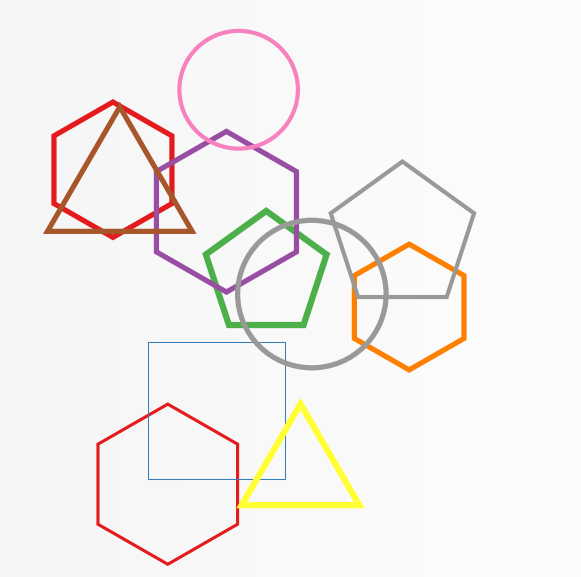[{"shape": "hexagon", "thickness": 1.5, "radius": 0.69, "center": [0.289, 0.161]}, {"shape": "hexagon", "thickness": 2.5, "radius": 0.59, "center": [0.194, 0.705]}, {"shape": "square", "thickness": 0.5, "radius": 0.59, "center": [0.372, 0.289]}, {"shape": "pentagon", "thickness": 3, "radius": 0.55, "center": [0.458, 0.525]}, {"shape": "hexagon", "thickness": 2.5, "radius": 0.7, "center": [0.39, 0.633]}, {"shape": "hexagon", "thickness": 2.5, "radius": 0.54, "center": [0.704, 0.467]}, {"shape": "triangle", "thickness": 3, "radius": 0.58, "center": [0.517, 0.183]}, {"shape": "triangle", "thickness": 2.5, "radius": 0.72, "center": [0.206, 0.67]}, {"shape": "circle", "thickness": 2, "radius": 0.51, "center": [0.411, 0.844]}, {"shape": "circle", "thickness": 2.5, "radius": 0.64, "center": [0.537, 0.49]}, {"shape": "pentagon", "thickness": 2, "radius": 0.65, "center": [0.692, 0.59]}]